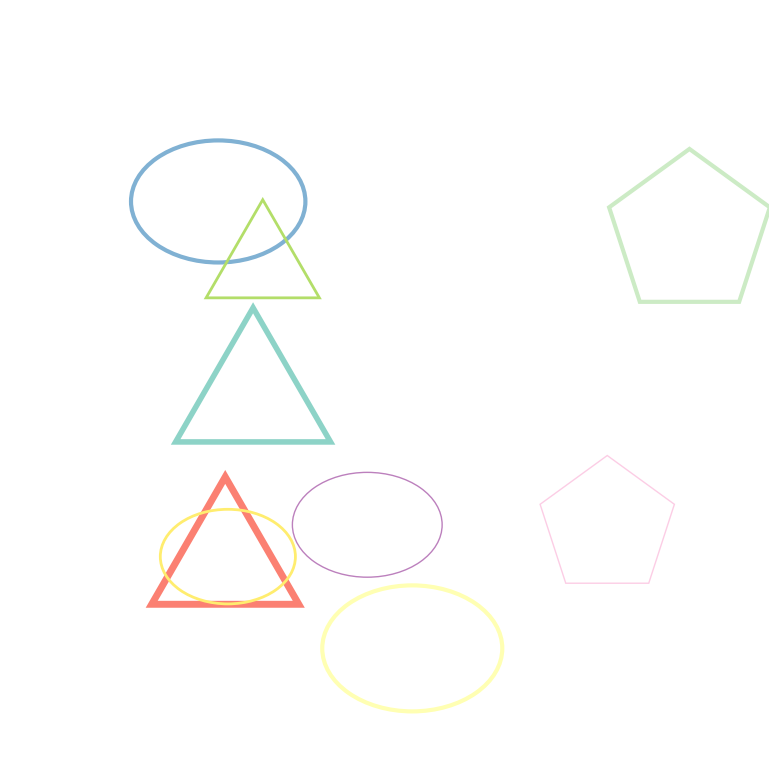[{"shape": "triangle", "thickness": 2, "radius": 0.58, "center": [0.329, 0.484]}, {"shape": "oval", "thickness": 1.5, "radius": 0.58, "center": [0.535, 0.158]}, {"shape": "triangle", "thickness": 2.5, "radius": 0.55, "center": [0.293, 0.27]}, {"shape": "oval", "thickness": 1.5, "radius": 0.57, "center": [0.283, 0.738]}, {"shape": "triangle", "thickness": 1, "radius": 0.42, "center": [0.341, 0.656]}, {"shape": "pentagon", "thickness": 0.5, "radius": 0.46, "center": [0.789, 0.317]}, {"shape": "oval", "thickness": 0.5, "radius": 0.49, "center": [0.477, 0.318]}, {"shape": "pentagon", "thickness": 1.5, "radius": 0.55, "center": [0.895, 0.697]}, {"shape": "oval", "thickness": 1, "radius": 0.44, "center": [0.296, 0.277]}]